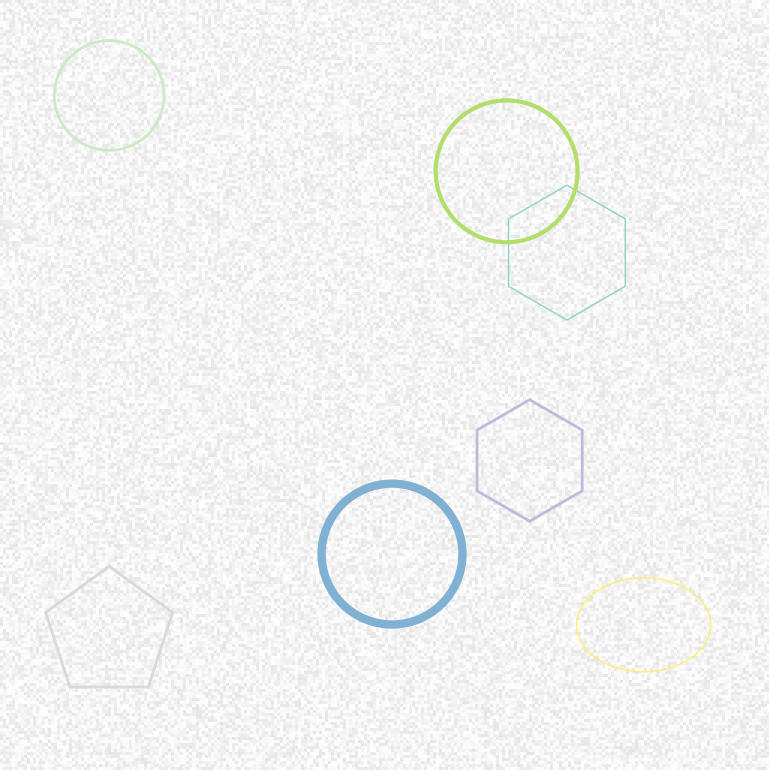[{"shape": "hexagon", "thickness": 0.5, "radius": 0.44, "center": [0.736, 0.672]}, {"shape": "hexagon", "thickness": 1, "radius": 0.39, "center": [0.688, 0.402]}, {"shape": "circle", "thickness": 3, "radius": 0.46, "center": [0.509, 0.28]}, {"shape": "circle", "thickness": 1.5, "radius": 0.46, "center": [0.658, 0.777]}, {"shape": "pentagon", "thickness": 1, "radius": 0.43, "center": [0.142, 0.178]}, {"shape": "circle", "thickness": 1, "radius": 0.36, "center": [0.142, 0.876]}, {"shape": "oval", "thickness": 0.5, "radius": 0.44, "center": [0.836, 0.189]}]